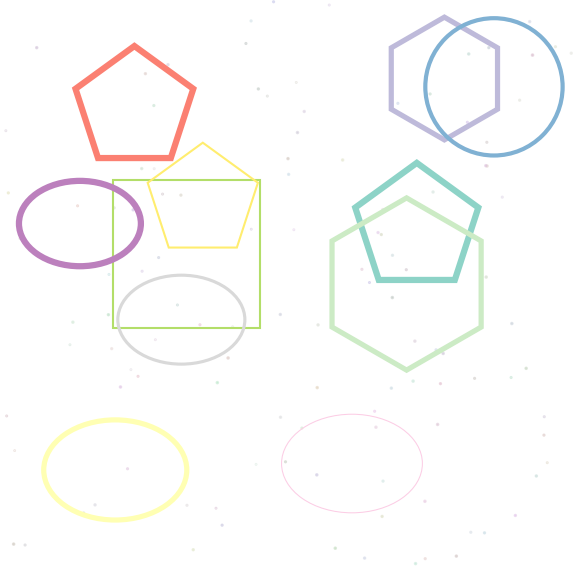[{"shape": "pentagon", "thickness": 3, "radius": 0.56, "center": [0.722, 0.605]}, {"shape": "oval", "thickness": 2.5, "radius": 0.62, "center": [0.2, 0.185]}, {"shape": "hexagon", "thickness": 2.5, "radius": 0.53, "center": [0.77, 0.863]}, {"shape": "pentagon", "thickness": 3, "radius": 0.54, "center": [0.233, 0.812]}, {"shape": "circle", "thickness": 2, "radius": 0.59, "center": [0.855, 0.849]}, {"shape": "square", "thickness": 1, "radius": 0.64, "center": [0.323, 0.559]}, {"shape": "oval", "thickness": 0.5, "radius": 0.61, "center": [0.609, 0.197]}, {"shape": "oval", "thickness": 1.5, "radius": 0.55, "center": [0.314, 0.446]}, {"shape": "oval", "thickness": 3, "radius": 0.53, "center": [0.138, 0.612]}, {"shape": "hexagon", "thickness": 2.5, "radius": 0.75, "center": [0.704, 0.507]}, {"shape": "pentagon", "thickness": 1, "radius": 0.5, "center": [0.351, 0.652]}]